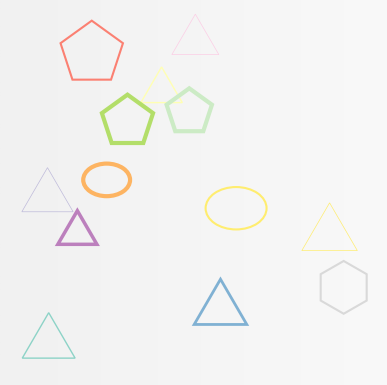[{"shape": "triangle", "thickness": 1, "radius": 0.39, "center": [0.126, 0.109]}, {"shape": "triangle", "thickness": 1, "radius": 0.31, "center": [0.417, 0.764]}, {"shape": "triangle", "thickness": 0.5, "radius": 0.38, "center": [0.123, 0.488]}, {"shape": "pentagon", "thickness": 1.5, "radius": 0.42, "center": [0.237, 0.862]}, {"shape": "triangle", "thickness": 2, "radius": 0.39, "center": [0.569, 0.196]}, {"shape": "oval", "thickness": 3, "radius": 0.3, "center": [0.275, 0.533]}, {"shape": "pentagon", "thickness": 3, "radius": 0.35, "center": [0.329, 0.685]}, {"shape": "triangle", "thickness": 0.5, "radius": 0.35, "center": [0.504, 0.893]}, {"shape": "hexagon", "thickness": 1.5, "radius": 0.34, "center": [0.887, 0.254]}, {"shape": "triangle", "thickness": 2.5, "radius": 0.29, "center": [0.2, 0.395]}, {"shape": "pentagon", "thickness": 3, "radius": 0.31, "center": [0.488, 0.709]}, {"shape": "triangle", "thickness": 0.5, "radius": 0.41, "center": [0.851, 0.39]}, {"shape": "oval", "thickness": 1.5, "radius": 0.39, "center": [0.609, 0.459]}]